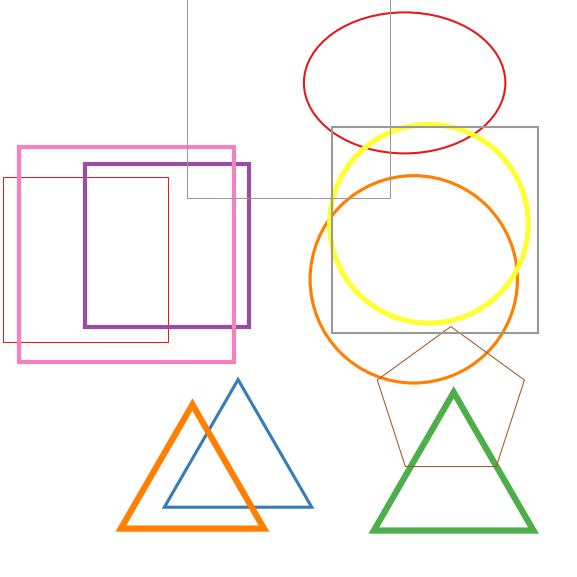[{"shape": "oval", "thickness": 1, "radius": 0.87, "center": [0.701, 0.856]}, {"shape": "square", "thickness": 0.5, "radius": 0.71, "center": [0.147, 0.549]}, {"shape": "triangle", "thickness": 1.5, "radius": 0.74, "center": [0.412, 0.195]}, {"shape": "triangle", "thickness": 3, "radius": 0.8, "center": [0.786, 0.16]}, {"shape": "square", "thickness": 2, "radius": 0.71, "center": [0.289, 0.574]}, {"shape": "triangle", "thickness": 3, "radius": 0.72, "center": [0.333, 0.155]}, {"shape": "circle", "thickness": 1.5, "radius": 0.9, "center": [0.717, 0.515]}, {"shape": "circle", "thickness": 2.5, "radius": 0.86, "center": [0.743, 0.612]}, {"shape": "pentagon", "thickness": 0.5, "radius": 0.67, "center": [0.781, 0.3]}, {"shape": "square", "thickness": 2, "radius": 0.93, "center": [0.219, 0.559]}, {"shape": "square", "thickness": 1, "radius": 0.89, "center": [0.753, 0.601]}, {"shape": "square", "thickness": 0.5, "radius": 0.88, "center": [0.5, 0.833]}]